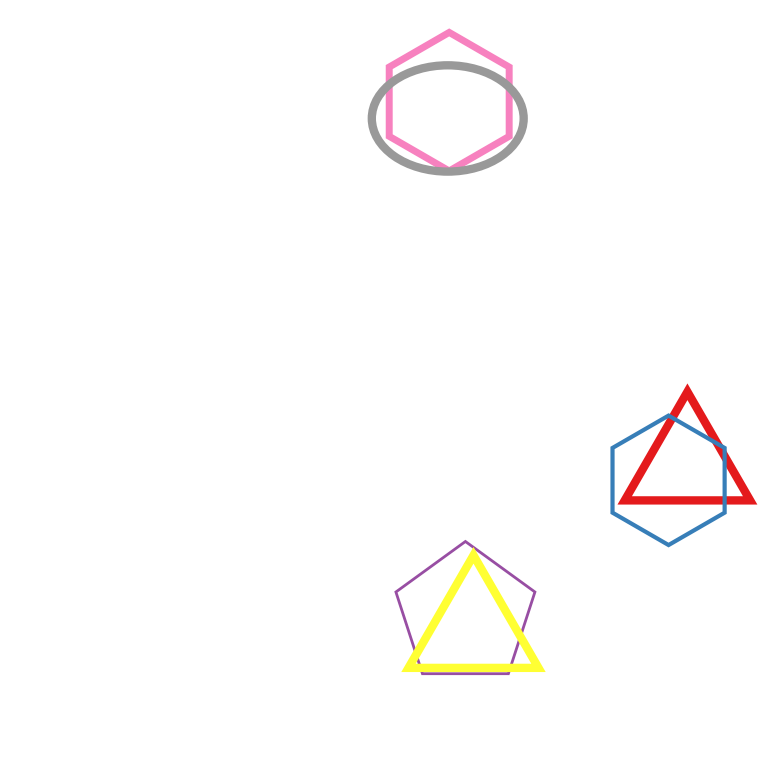[{"shape": "triangle", "thickness": 3, "radius": 0.47, "center": [0.893, 0.397]}, {"shape": "hexagon", "thickness": 1.5, "radius": 0.42, "center": [0.868, 0.376]}, {"shape": "pentagon", "thickness": 1, "radius": 0.47, "center": [0.604, 0.202]}, {"shape": "triangle", "thickness": 3, "radius": 0.49, "center": [0.615, 0.181]}, {"shape": "hexagon", "thickness": 2.5, "radius": 0.45, "center": [0.583, 0.868]}, {"shape": "oval", "thickness": 3, "radius": 0.49, "center": [0.581, 0.846]}]